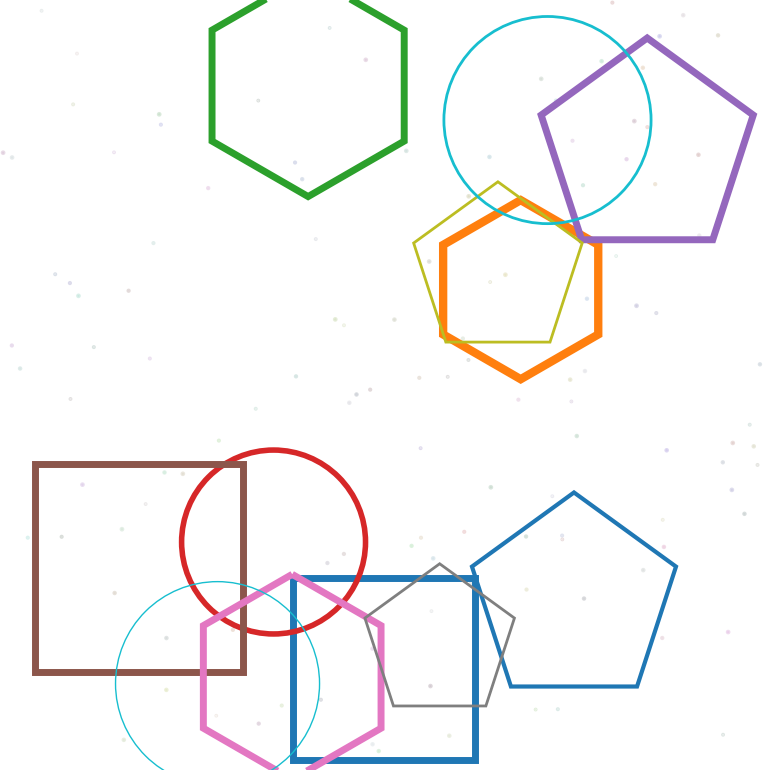[{"shape": "pentagon", "thickness": 1.5, "radius": 0.7, "center": [0.745, 0.221]}, {"shape": "square", "thickness": 2.5, "radius": 0.59, "center": [0.499, 0.131]}, {"shape": "hexagon", "thickness": 3, "radius": 0.58, "center": [0.676, 0.624]}, {"shape": "hexagon", "thickness": 2.5, "radius": 0.72, "center": [0.4, 0.889]}, {"shape": "circle", "thickness": 2, "radius": 0.6, "center": [0.355, 0.296]}, {"shape": "pentagon", "thickness": 2.5, "radius": 0.72, "center": [0.841, 0.806]}, {"shape": "square", "thickness": 2.5, "radius": 0.68, "center": [0.18, 0.262]}, {"shape": "hexagon", "thickness": 2.5, "radius": 0.67, "center": [0.379, 0.121]}, {"shape": "pentagon", "thickness": 1, "radius": 0.51, "center": [0.571, 0.166]}, {"shape": "pentagon", "thickness": 1, "radius": 0.58, "center": [0.647, 0.649]}, {"shape": "circle", "thickness": 0.5, "radius": 0.66, "center": [0.283, 0.112]}, {"shape": "circle", "thickness": 1, "radius": 0.67, "center": [0.711, 0.844]}]